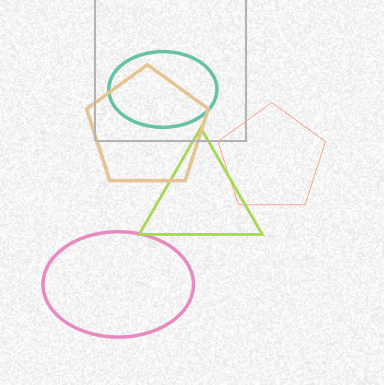[{"shape": "oval", "thickness": 2.5, "radius": 0.7, "center": [0.423, 0.768]}, {"shape": "pentagon", "thickness": 0.5, "radius": 0.73, "center": [0.706, 0.587]}, {"shape": "oval", "thickness": 2.5, "radius": 0.98, "center": [0.307, 0.261]}, {"shape": "triangle", "thickness": 2, "radius": 0.92, "center": [0.521, 0.483]}, {"shape": "pentagon", "thickness": 2.5, "radius": 0.83, "center": [0.383, 0.666]}, {"shape": "square", "thickness": 1.5, "radius": 0.98, "center": [0.444, 0.831]}]